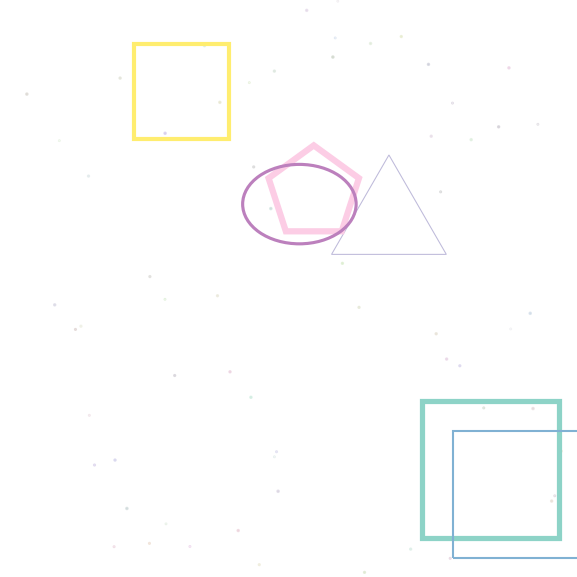[{"shape": "square", "thickness": 2.5, "radius": 0.59, "center": [0.85, 0.186]}, {"shape": "triangle", "thickness": 0.5, "radius": 0.57, "center": [0.673, 0.616]}, {"shape": "square", "thickness": 1, "radius": 0.55, "center": [0.894, 0.142]}, {"shape": "pentagon", "thickness": 3, "radius": 0.41, "center": [0.543, 0.665]}, {"shape": "oval", "thickness": 1.5, "radius": 0.49, "center": [0.518, 0.646]}, {"shape": "square", "thickness": 2, "radius": 0.41, "center": [0.315, 0.841]}]